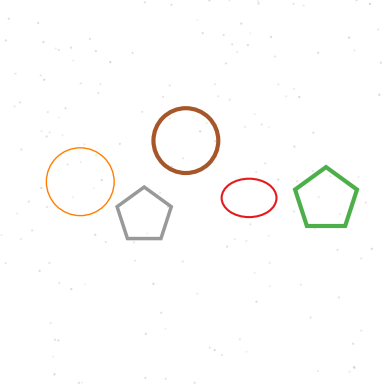[{"shape": "oval", "thickness": 1.5, "radius": 0.36, "center": [0.647, 0.486]}, {"shape": "pentagon", "thickness": 3, "radius": 0.42, "center": [0.847, 0.481]}, {"shape": "circle", "thickness": 1, "radius": 0.44, "center": [0.208, 0.528]}, {"shape": "circle", "thickness": 3, "radius": 0.42, "center": [0.483, 0.635]}, {"shape": "pentagon", "thickness": 2.5, "radius": 0.37, "center": [0.375, 0.44]}]